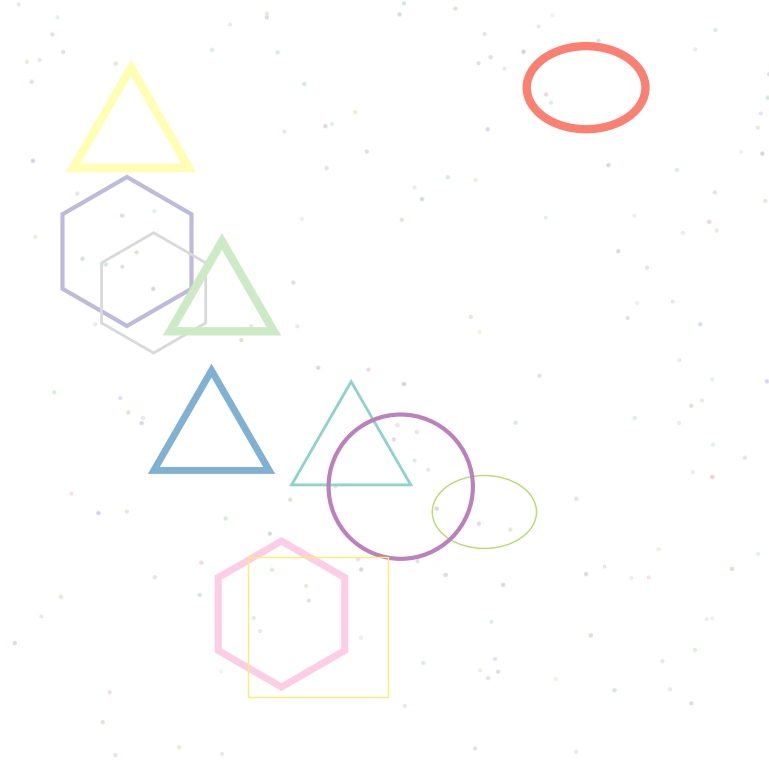[{"shape": "triangle", "thickness": 1, "radius": 0.45, "center": [0.456, 0.415]}, {"shape": "triangle", "thickness": 3, "radius": 0.43, "center": [0.17, 0.825]}, {"shape": "hexagon", "thickness": 1.5, "radius": 0.48, "center": [0.165, 0.673]}, {"shape": "oval", "thickness": 3, "radius": 0.39, "center": [0.761, 0.886]}, {"shape": "triangle", "thickness": 2.5, "radius": 0.43, "center": [0.275, 0.432]}, {"shape": "oval", "thickness": 0.5, "radius": 0.34, "center": [0.629, 0.335]}, {"shape": "hexagon", "thickness": 2.5, "radius": 0.47, "center": [0.366, 0.203]}, {"shape": "hexagon", "thickness": 1, "radius": 0.39, "center": [0.2, 0.62]}, {"shape": "circle", "thickness": 1.5, "radius": 0.47, "center": [0.52, 0.368]}, {"shape": "triangle", "thickness": 3, "radius": 0.39, "center": [0.288, 0.609]}, {"shape": "square", "thickness": 0.5, "radius": 0.45, "center": [0.413, 0.186]}]